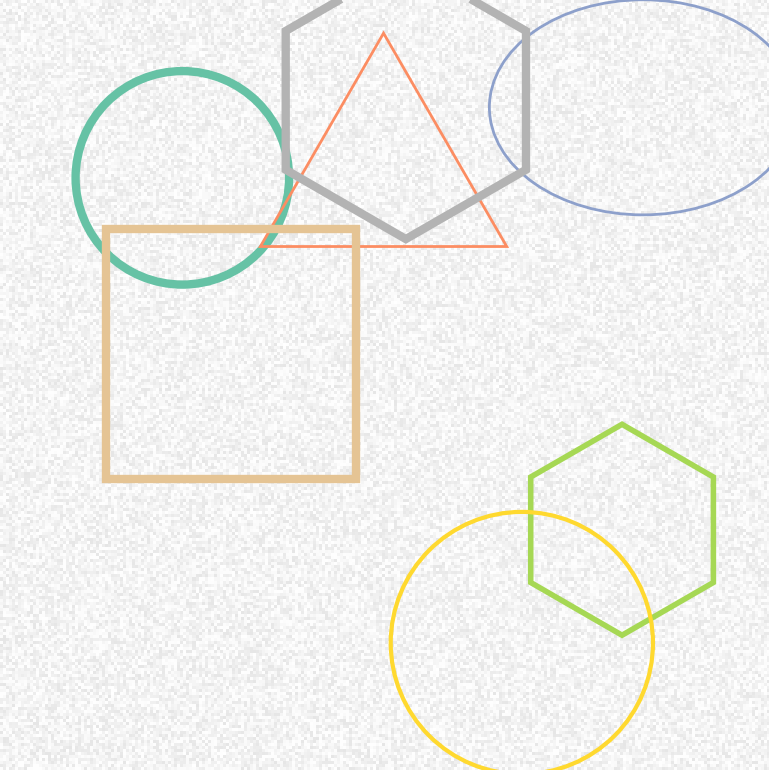[{"shape": "circle", "thickness": 3, "radius": 0.69, "center": [0.237, 0.769]}, {"shape": "triangle", "thickness": 1, "radius": 0.92, "center": [0.498, 0.772]}, {"shape": "oval", "thickness": 1, "radius": 1.0, "center": [0.835, 0.861]}, {"shape": "hexagon", "thickness": 2, "radius": 0.68, "center": [0.808, 0.312]}, {"shape": "circle", "thickness": 1.5, "radius": 0.85, "center": [0.678, 0.165]}, {"shape": "square", "thickness": 3, "radius": 0.81, "center": [0.3, 0.54]}, {"shape": "hexagon", "thickness": 3, "radius": 0.9, "center": [0.527, 0.87]}]